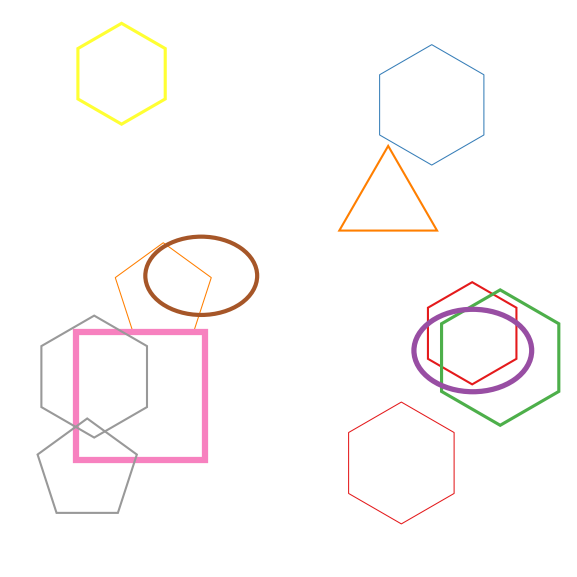[{"shape": "hexagon", "thickness": 0.5, "radius": 0.53, "center": [0.695, 0.197]}, {"shape": "hexagon", "thickness": 1, "radius": 0.44, "center": [0.818, 0.422]}, {"shape": "hexagon", "thickness": 0.5, "radius": 0.52, "center": [0.748, 0.818]}, {"shape": "hexagon", "thickness": 1.5, "radius": 0.59, "center": [0.866, 0.38]}, {"shape": "oval", "thickness": 2.5, "radius": 0.51, "center": [0.819, 0.392]}, {"shape": "pentagon", "thickness": 0.5, "radius": 0.44, "center": [0.283, 0.491]}, {"shape": "triangle", "thickness": 1, "radius": 0.49, "center": [0.672, 0.649]}, {"shape": "hexagon", "thickness": 1.5, "radius": 0.44, "center": [0.211, 0.871]}, {"shape": "oval", "thickness": 2, "radius": 0.48, "center": [0.348, 0.522]}, {"shape": "square", "thickness": 3, "radius": 0.56, "center": [0.243, 0.313]}, {"shape": "hexagon", "thickness": 1, "radius": 0.53, "center": [0.163, 0.347]}, {"shape": "pentagon", "thickness": 1, "radius": 0.45, "center": [0.151, 0.184]}]